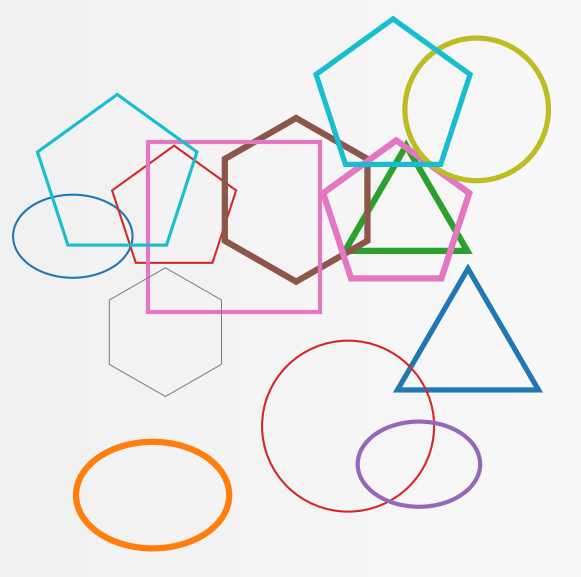[{"shape": "triangle", "thickness": 2.5, "radius": 0.7, "center": [0.805, 0.394]}, {"shape": "oval", "thickness": 1, "radius": 0.51, "center": [0.125, 0.59]}, {"shape": "oval", "thickness": 3, "radius": 0.66, "center": [0.263, 0.142]}, {"shape": "triangle", "thickness": 3, "radius": 0.61, "center": [0.699, 0.625]}, {"shape": "circle", "thickness": 1, "radius": 0.74, "center": [0.599, 0.261]}, {"shape": "pentagon", "thickness": 1, "radius": 0.56, "center": [0.3, 0.635]}, {"shape": "oval", "thickness": 2, "radius": 0.53, "center": [0.721, 0.195]}, {"shape": "hexagon", "thickness": 3, "radius": 0.71, "center": [0.509, 0.653]}, {"shape": "pentagon", "thickness": 3, "radius": 0.66, "center": [0.682, 0.624]}, {"shape": "square", "thickness": 2, "radius": 0.74, "center": [0.402, 0.606]}, {"shape": "hexagon", "thickness": 0.5, "radius": 0.56, "center": [0.285, 0.424]}, {"shape": "circle", "thickness": 2.5, "radius": 0.62, "center": [0.82, 0.81]}, {"shape": "pentagon", "thickness": 1.5, "radius": 0.72, "center": [0.202, 0.691]}, {"shape": "pentagon", "thickness": 2.5, "radius": 0.7, "center": [0.676, 0.827]}]